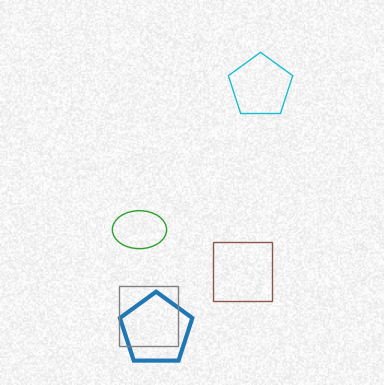[{"shape": "pentagon", "thickness": 3, "radius": 0.49, "center": [0.406, 0.143]}, {"shape": "oval", "thickness": 1, "radius": 0.35, "center": [0.362, 0.403]}, {"shape": "square", "thickness": 1, "radius": 0.38, "center": [0.631, 0.294]}, {"shape": "square", "thickness": 1, "radius": 0.39, "center": [0.386, 0.179]}, {"shape": "pentagon", "thickness": 1, "radius": 0.44, "center": [0.677, 0.776]}]